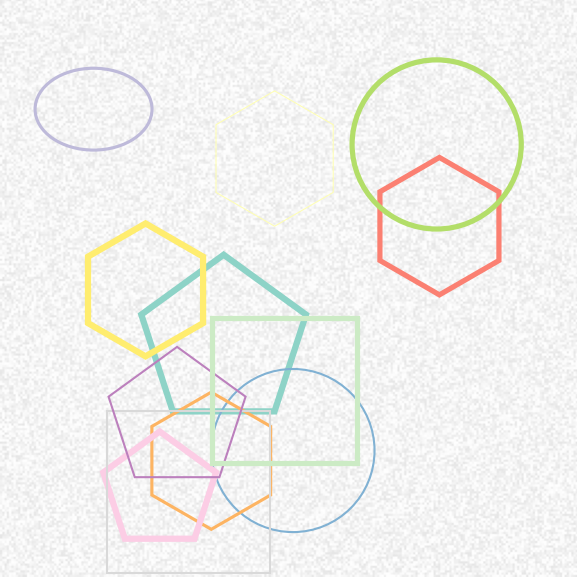[{"shape": "pentagon", "thickness": 3, "radius": 0.75, "center": [0.387, 0.408]}, {"shape": "hexagon", "thickness": 0.5, "radius": 0.59, "center": [0.476, 0.725]}, {"shape": "oval", "thickness": 1.5, "radius": 0.51, "center": [0.162, 0.81]}, {"shape": "hexagon", "thickness": 2.5, "radius": 0.59, "center": [0.761, 0.608]}, {"shape": "circle", "thickness": 1, "radius": 0.71, "center": [0.507, 0.219]}, {"shape": "hexagon", "thickness": 1.5, "radius": 0.59, "center": [0.366, 0.201]}, {"shape": "circle", "thickness": 2.5, "radius": 0.73, "center": [0.756, 0.749]}, {"shape": "pentagon", "thickness": 3, "radius": 0.51, "center": [0.276, 0.149]}, {"shape": "square", "thickness": 1, "radius": 0.7, "center": [0.327, 0.147]}, {"shape": "pentagon", "thickness": 1, "radius": 0.62, "center": [0.307, 0.274]}, {"shape": "square", "thickness": 2.5, "radius": 0.63, "center": [0.493, 0.323]}, {"shape": "hexagon", "thickness": 3, "radius": 0.58, "center": [0.252, 0.497]}]